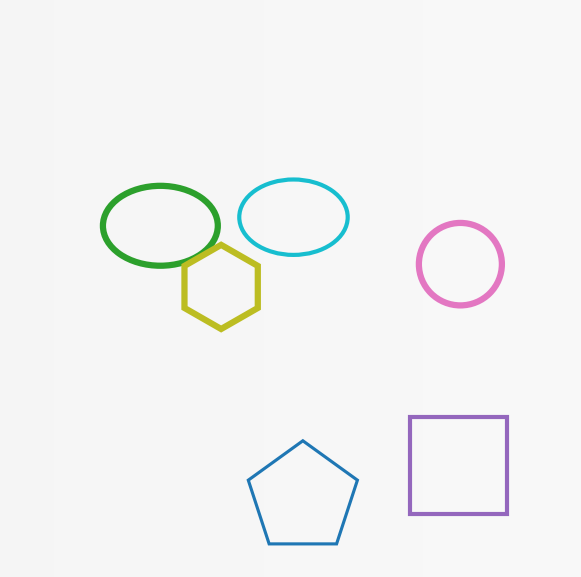[{"shape": "pentagon", "thickness": 1.5, "radius": 0.49, "center": [0.521, 0.137]}, {"shape": "oval", "thickness": 3, "radius": 0.49, "center": [0.276, 0.608]}, {"shape": "square", "thickness": 2, "radius": 0.42, "center": [0.788, 0.193]}, {"shape": "circle", "thickness": 3, "radius": 0.36, "center": [0.792, 0.542]}, {"shape": "hexagon", "thickness": 3, "radius": 0.36, "center": [0.38, 0.502]}, {"shape": "oval", "thickness": 2, "radius": 0.47, "center": [0.505, 0.623]}]